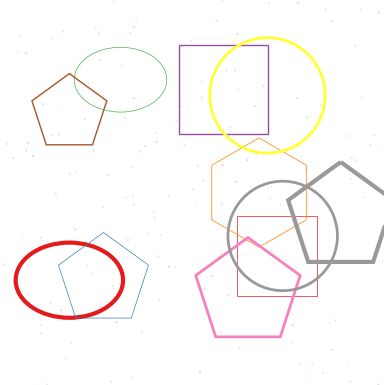[{"shape": "square", "thickness": 0.5, "radius": 0.52, "center": [0.72, 0.334]}, {"shape": "oval", "thickness": 3, "radius": 0.7, "center": [0.18, 0.272]}, {"shape": "pentagon", "thickness": 0.5, "radius": 0.61, "center": [0.269, 0.273]}, {"shape": "oval", "thickness": 0.5, "radius": 0.6, "center": [0.313, 0.793]}, {"shape": "square", "thickness": 1, "radius": 0.57, "center": [0.581, 0.767]}, {"shape": "hexagon", "thickness": 0.5, "radius": 0.71, "center": [0.673, 0.5]}, {"shape": "circle", "thickness": 2, "radius": 0.75, "center": [0.695, 0.752]}, {"shape": "pentagon", "thickness": 1, "radius": 0.51, "center": [0.18, 0.707]}, {"shape": "pentagon", "thickness": 2, "radius": 0.71, "center": [0.644, 0.24]}, {"shape": "pentagon", "thickness": 3, "radius": 0.72, "center": [0.885, 0.436]}, {"shape": "circle", "thickness": 2, "radius": 0.71, "center": [0.734, 0.387]}]